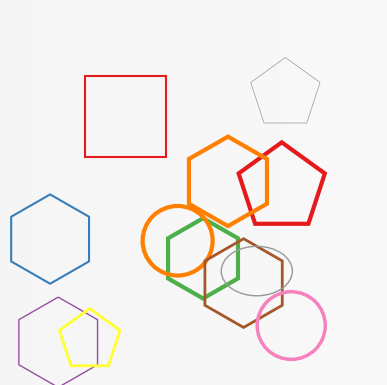[{"shape": "square", "thickness": 1.5, "radius": 0.52, "center": [0.324, 0.698]}, {"shape": "pentagon", "thickness": 3, "radius": 0.58, "center": [0.727, 0.513]}, {"shape": "hexagon", "thickness": 1.5, "radius": 0.58, "center": [0.129, 0.379]}, {"shape": "hexagon", "thickness": 3, "radius": 0.52, "center": [0.524, 0.329]}, {"shape": "hexagon", "thickness": 1, "radius": 0.59, "center": [0.15, 0.111]}, {"shape": "circle", "thickness": 3, "radius": 0.45, "center": [0.458, 0.375]}, {"shape": "hexagon", "thickness": 3, "radius": 0.58, "center": [0.588, 0.529]}, {"shape": "pentagon", "thickness": 2, "radius": 0.41, "center": [0.232, 0.116]}, {"shape": "hexagon", "thickness": 2, "radius": 0.58, "center": [0.629, 0.265]}, {"shape": "circle", "thickness": 2.5, "radius": 0.44, "center": [0.752, 0.154]}, {"shape": "pentagon", "thickness": 0.5, "radius": 0.47, "center": [0.736, 0.757]}, {"shape": "oval", "thickness": 1, "radius": 0.46, "center": [0.663, 0.296]}]